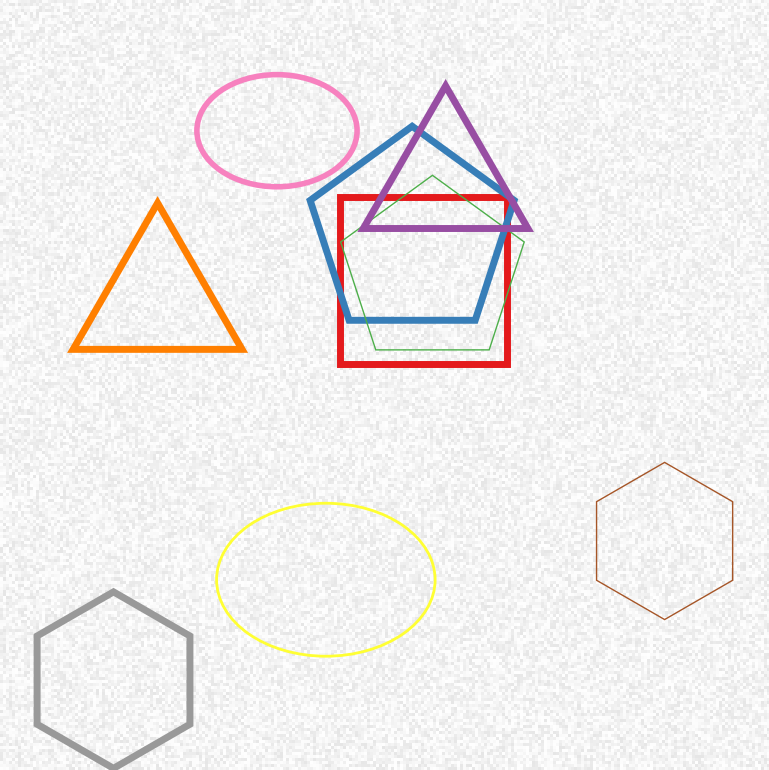[{"shape": "square", "thickness": 2.5, "radius": 0.54, "center": [0.55, 0.636]}, {"shape": "pentagon", "thickness": 2.5, "radius": 0.7, "center": [0.535, 0.697]}, {"shape": "pentagon", "thickness": 0.5, "radius": 0.63, "center": [0.562, 0.647]}, {"shape": "triangle", "thickness": 2.5, "radius": 0.62, "center": [0.579, 0.765]}, {"shape": "triangle", "thickness": 2.5, "radius": 0.63, "center": [0.205, 0.61]}, {"shape": "oval", "thickness": 1, "radius": 0.71, "center": [0.423, 0.247]}, {"shape": "hexagon", "thickness": 0.5, "radius": 0.51, "center": [0.863, 0.297]}, {"shape": "oval", "thickness": 2, "radius": 0.52, "center": [0.36, 0.83]}, {"shape": "hexagon", "thickness": 2.5, "radius": 0.57, "center": [0.147, 0.117]}]